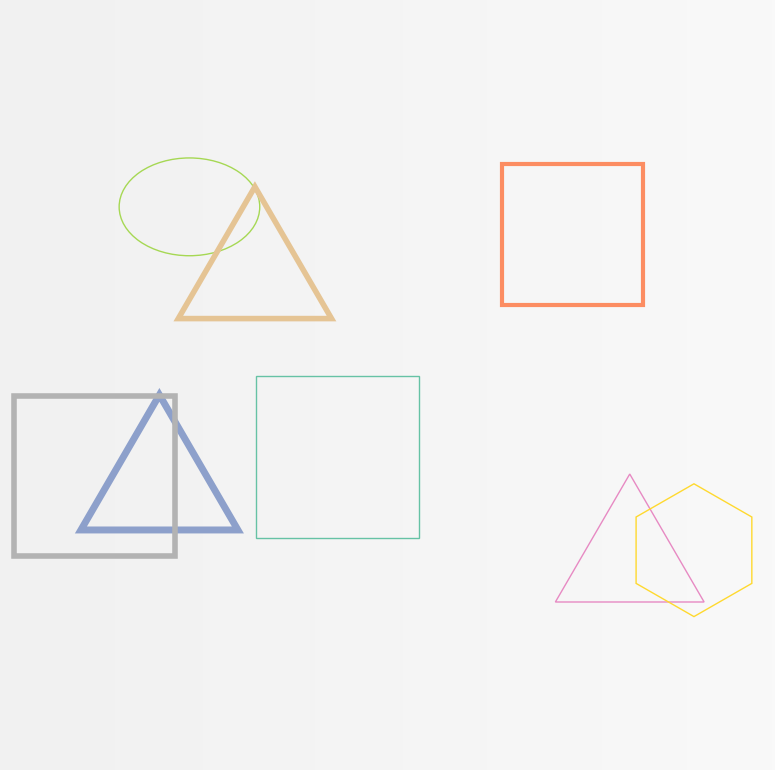[{"shape": "square", "thickness": 0.5, "radius": 0.52, "center": [0.435, 0.406]}, {"shape": "square", "thickness": 1.5, "radius": 0.46, "center": [0.739, 0.695]}, {"shape": "triangle", "thickness": 2.5, "radius": 0.58, "center": [0.206, 0.37]}, {"shape": "triangle", "thickness": 0.5, "radius": 0.55, "center": [0.813, 0.274]}, {"shape": "oval", "thickness": 0.5, "radius": 0.45, "center": [0.244, 0.731]}, {"shape": "hexagon", "thickness": 0.5, "radius": 0.43, "center": [0.895, 0.285]}, {"shape": "triangle", "thickness": 2, "radius": 0.57, "center": [0.329, 0.643]}, {"shape": "square", "thickness": 2, "radius": 0.52, "center": [0.122, 0.381]}]